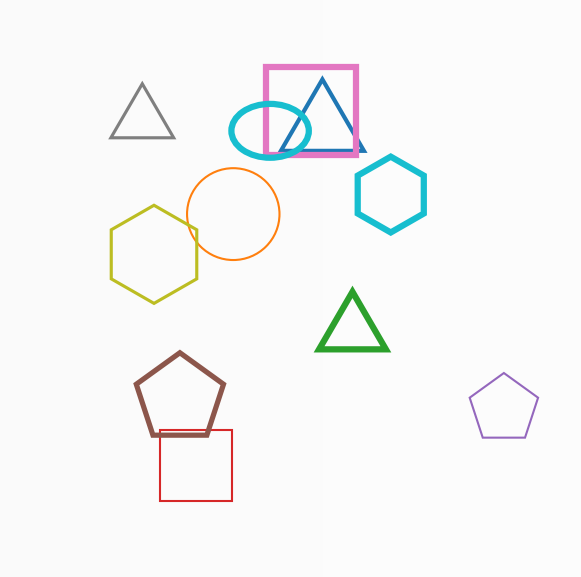[{"shape": "triangle", "thickness": 2, "radius": 0.41, "center": [0.555, 0.779]}, {"shape": "circle", "thickness": 1, "radius": 0.4, "center": [0.401, 0.628]}, {"shape": "triangle", "thickness": 3, "radius": 0.33, "center": [0.606, 0.427]}, {"shape": "square", "thickness": 1, "radius": 0.31, "center": [0.337, 0.193]}, {"shape": "pentagon", "thickness": 1, "radius": 0.31, "center": [0.867, 0.291]}, {"shape": "pentagon", "thickness": 2.5, "radius": 0.39, "center": [0.31, 0.309]}, {"shape": "square", "thickness": 3, "radius": 0.38, "center": [0.535, 0.807]}, {"shape": "triangle", "thickness": 1.5, "radius": 0.31, "center": [0.245, 0.792]}, {"shape": "hexagon", "thickness": 1.5, "radius": 0.42, "center": [0.265, 0.559]}, {"shape": "oval", "thickness": 3, "radius": 0.33, "center": [0.465, 0.773]}, {"shape": "hexagon", "thickness": 3, "radius": 0.33, "center": [0.672, 0.662]}]